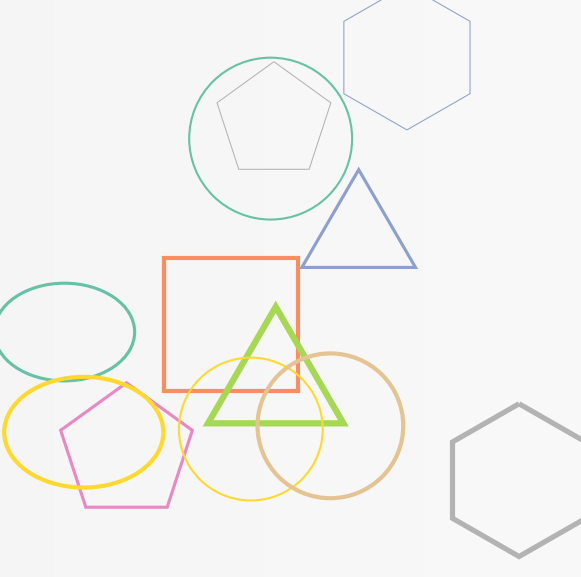[{"shape": "oval", "thickness": 1.5, "radius": 0.6, "center": [0.111, 0.424]}, {"shape": "circle", "thickness": 1, "radius": 0.7, "center": [0.466, 0.759]}, {"shape": "square", "thickness": 2, "radius": 0.57, "center": [0.397, 0.437]}, {"shape": "hexagon", "thickness": 0.5, "radius": 0.63, "center": [0.7, 0.9]}, {"shape": "triangle", "thickness": 1.5, "radius": 0.56, "center": [0.617, 0.592]}, {"shape": "pentagon", "thickness": 1.5, "radius": 0.6, "center": [0.218, 0.217]}, {"shape": "triangle", "thickness": 3, "radius": 0.67, "center": [0.474, 0.333]}, {"shape": "oval", "thickness": 2, "radius": 0.68, "center": [0.144, 0.251]}, {"shape": "circle", "thickness": 1, "radius": 0.62, "center": [0.432, 0.256]}, {"shape": "circle", "thickness": 2, "radius": 0.63, "center": [0.568, 0.262]}, {"shape": "hexagon", "thickness": 2.5, "radius": 0.66, "center": [0.893, 0.168]}, {"shape": "pentagon", "thickness": 0.5, "radius": 0.51, "center": [0.471, 0.789]}]